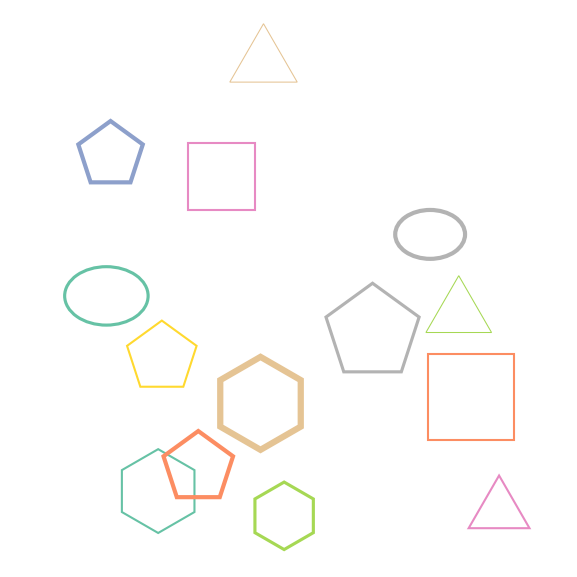[{"shape": "hexagon", "thickness": 1, "radius": 0.36, "center": [0.274, 0.149]}, {"shape": "oval", "thickness": 1.5, "radius": 0.36, "center": [0.184, 0.487]}, {"shape": "square", "thickness": 1, "radius": 0.37, "center": [0.816, 0.312]}, {"shape": "pentagon", "thickness": 2, "radius": 0.32, "center": [0.343, 0.189]}, {"shape": "pentagon", "thickness": 2, "radius": 0.29, "center": [0.191, 0.731]}, {"shape": "triangle", "thickness": 1, "radius": 0.3, "center": [0.864, 0.115]}, {"shape": "square", "thickness": 1, "radius": 0.29, "center": [0.384, 0.693]}, {"shape": "triangle", "thickness": 0.5, "radius": 0.33, "center": [0.794, 0.456]}, {"shape": "hexagon", "thickness": 1.5, "radius": 0.29, "center": [0.492, 0.106]}, {"shape": "pentagon", "thickness": 1, "radius": 0.32, "center": [0.28, 0.381]}, {"shape": "triangle", "thickness": 0.5, "radius": 0.34, "center": [0.456, 0.891]}, {"shape": "hexagon", "thickness": 3, "radius": 0.4, "center": [0.451, 0.301]}, {"shape": "oval", "thickness": 2, "radius": 0.3, "center": [0.745, 0.593]}, {"shape": "pentagon", "thickness": 1.5, "radius": 0.42, "center": [0.645, 0.424]}]